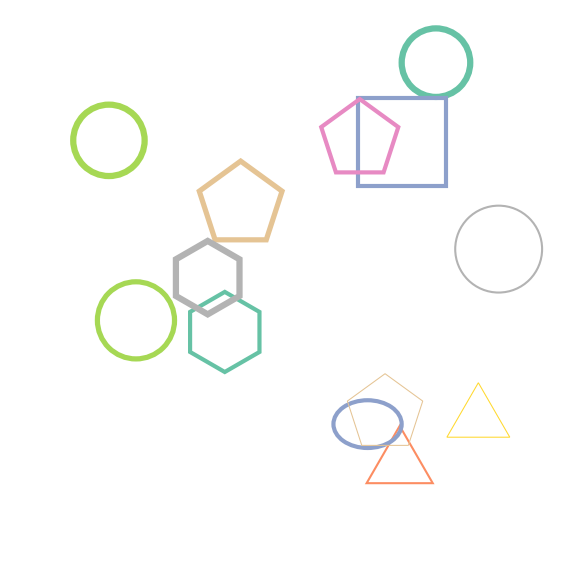[{"shape": "hexagon", "thickness": 2, "radius": 0.35, "center": [0.389, 0.424]}, {"shape": "circle", "thickness": 3, "radius": 0.3, "center": [0.755, 0.891]}, {"shape": "triangle", "thickness": 1, "radius": 0.33, "center": [0.692, 0.196]}, {"shape": "oval", "thickness": 2, "radius": 0.3, "center": [0.636, 0.265]}, {"shape": "square", "thickness": 2, "radius": 0.38, "center": [0.697, 0.753]}, {"shape": "pentagon", "thickness": 2, "radius": 0.35, "center": [0.623, 0.757]}, {"shape": "circle", "thickness": 2.5, "radius": 0.33, "center": [0.235, 0.444]}, {"shape": "circle", "thickness": 3, "radius": 0.31, "center": [0.189, 0.756]}, {"shape": "triangle", "thickness": 0.5, "radius": 0.31, "center": [0.828, 0.274]}, {"shape": "pentagon", "thickness": 2.5, "radius": 0.38, "center": [0.417, 0.645]}, {"shape": "pentagon", "thickness": 0.5, "radius": 0.34, "center": [0.667, 0.283]}, {"shape": "circle", "thickness": 1, "radius": 0.38, "center": [0.863, 0.568]}, {"shape": "hexagon", "thickness": 3, "radius": 0.32, "center": [0.36, 0.518]}]